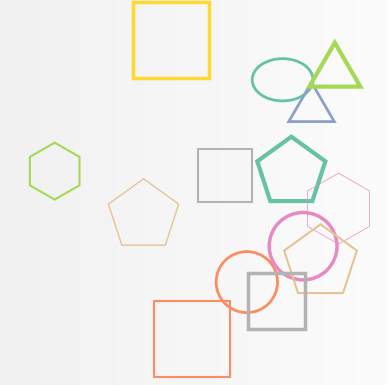[{"shape": "pentagon", "thickness": 3, "radius": 0.46, "center": [0.752, 0.553]}, {"shape": "oval", "thickness": 2, "radius": 0.39, "center": [0.729, 0.793]}, {"shape": "circle", "thickness": 2, "radius": 0.4, "center": [0.637, 0.267]}, {"shape": "square", "thickness": 1.5, "radius": 0.49, "center": [0.496, 0.12]}, {"shape": "triangle", "thickness": 2, "radius": 0.34, "center": [0.804, 0.718]}, {"shape": "hexagon", "thickness": 0.5, "radius": 0.46, "center": [0.874, 0.458]}, {"shape": "circle", "thickness": 2.5, "radius": 0.44, "center": [0.782, 0.361]}, {"shape": "hexagon", "thickness": 1.5, "radius": 0.37, "center": [0.141, 0.556]}, {"shape": "triangle", "thickness": 3, "radius": 0.38, "center": [0.864, 0.813]}, {"shape": "square", "thickness": 2.5, "radius": 0.5, "center": [0.441, 0.896]}, {"shape": "pentagon", "thickness": 1, "radius": 0.48, "center": [0.371, 0.44]}, {"shape": "pentagon", "thickness": 1.5, "radius": 0.49, "center": [0.827, 0.319]}, {"shape": "square", "thickness": 1.5, "radius": 0.34, "center": [0.58, 0.543]}, {"shape": "square", "thickness": 2.5, "radius": 0.37, "center": [0.715, 0.219]}]